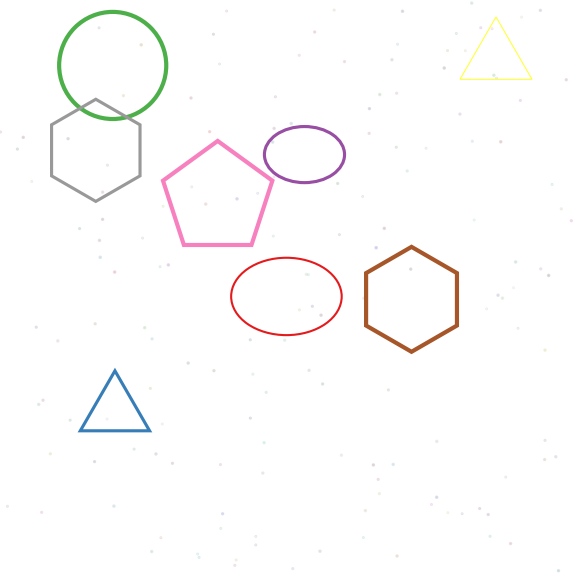[{"shape": "oval", "thickness": 1, "radius": 0.48, "center": [0.496, 0.486]}, {"shape": "triangle", "thickness": 1.5, "radius": 0.35, "center": [0.199, 0.288]}, {"shape": "circle", "thickness": 2, "radius": 0.46, "center": [0.195, 0.886]}, {"shape": "oval", "thickness": 1.5, "radius": 0.35, "center": [0.527, 0.731]}, {"shape": "triangle", "thickness": 0.5, "radius": 0.36, "center": [0.859, 0.898]}, {"shape": "hexagon", "thickness": 2, "radius": 0.45, "center": [0.713, 0.481]}, {"shape": "pentagon", "thickness": 2, "radius": 0.5, "center": [0.377, 0.655]}, {"shape": "hexagon", "thickness": 1.5, "radius": 0.44, "center": [0.166, 0.739]}]